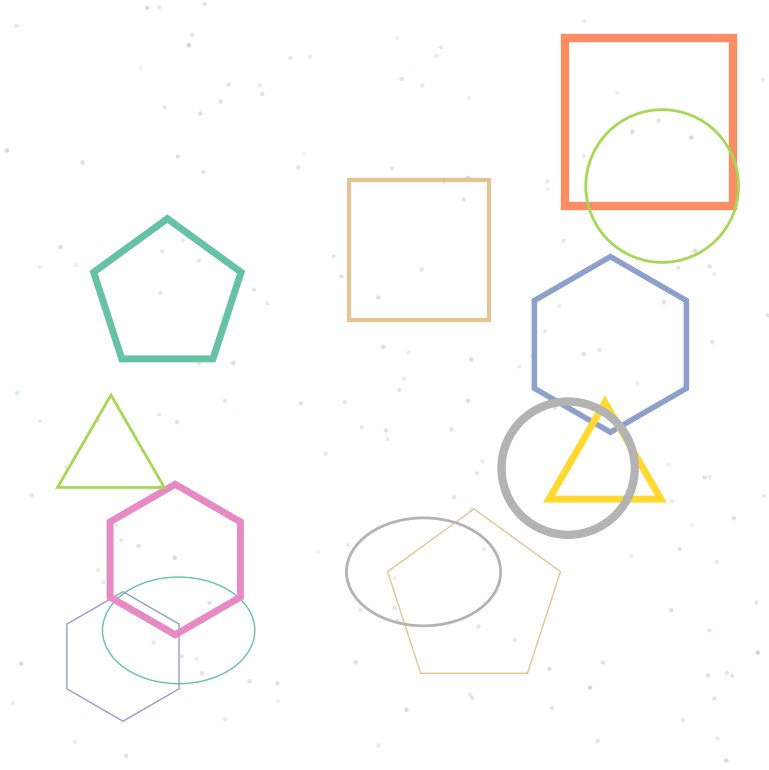[{"shape": "oval", "thickness": 0.5, "radius": 0.49, "center": [0.232, 0.181]}, {"shape": "pentagon", "thickness": 2.5, "radius": 0.5, "center": [0.217, 0.615]}, {"shape": "square", "thickness": 3, "radius": 0.55, "center": [0.843, 0.841]}, {"shape": "hexagon", "thickness": 2, "radius": 0.57, "center": [0.793, 0.553]}, {"shape": "hexagon", "thickness": 0.5, "radius": 0.42, "center": [0.16, 0.147]}, {"shape": "hexagon", "thickness": 2.5, "radius": 0.49, "center": [0.228, 0.273]}, {"shape": "triangle", "thickness": 1, "radius": 0.4, "center": [0.144, 0.407]}, {"shape": "circle", "thickness": 1, "radius": 0.5, "center": [0.86, 0.758]}, {"shape": "triangle", "thickness": 2.5, "radius": 0.42, "center": [0.786, 0.394]}, {"shape": "square", "thickness": 1.5, "radius": 0.45, "center": [0.545, 0.676]}, {"shape": "pentagon", "thickness": 0.5, "radius": 0.59, "center": [0.616, 0.221]}, {"shape": "circle", "thickness": 3, "radius": 0.43, "center": [0.738, 0.392]}, {"shape": "oval", "thickness": 1, "radius": 0.5, "center": [0.55, 0.257]}]